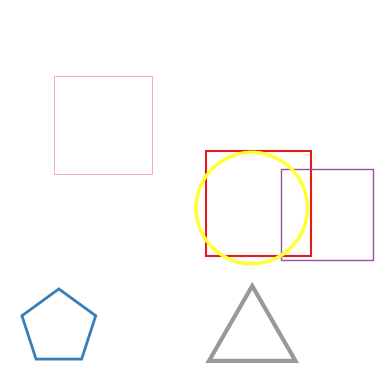[{"shape": "square", "thickness": 1.5, "radius": 0.68, "center": [0.67, 0.472]}, {"shape": "pentagon", "thickness": 2, "radius": 0.5, "center": [0.153, 0.149]}, {"shape": "square", "thickness": 1, "radius": 0.59, "center": [0.85, 0.443]}, {"shape": "circle", "thickness": 2.5, "radius": 0.72, "center": [0.654, 0.46]}, {"shape": "square", "thickness": 0.5, "radius": 0.63, "center": [0.267, 0.676]}, {"shape": "triangle", "thickness": 3, "radius": 0.65, "center": [0.655, 0.128]}]